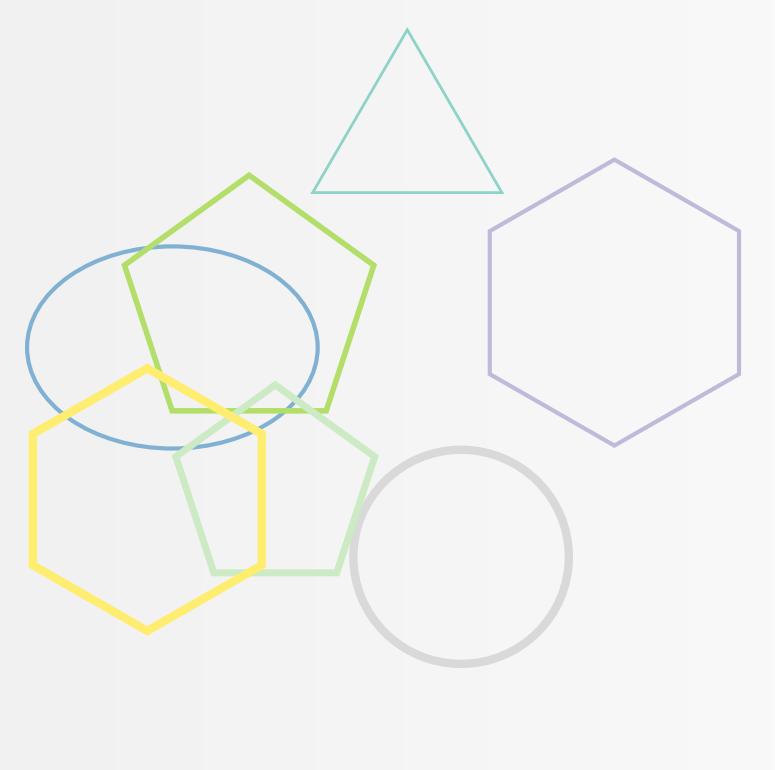[{"shape": "triangle", "thickness": 1, "radius": 0.7, "center": [0.526, 0.82]}, {"shape": "hexagon", "thickness": 1.5, "radius": 0.93, "center": [0.793, 0.607]}, {"shape": "oval", "thickness": 1.5, "radius": 0.94, "center": [0.222, 0.549]}, {"shape": "pentagon", "thickness": 2, "radius": 0.85, "center": [0.322, 0.603]}, {"shape": "circle", "thickness": 3, "radius": 0.7, "center": [0.595, 0.277]}, {"shape": "pentagon", "thickness": 2.5, "radius": 0.67, "center": [0.355, 0.365]}, {"shape": "hexagon", "thickness": 3, "radius": 0.85, "center": [0.19, 0.351]}]